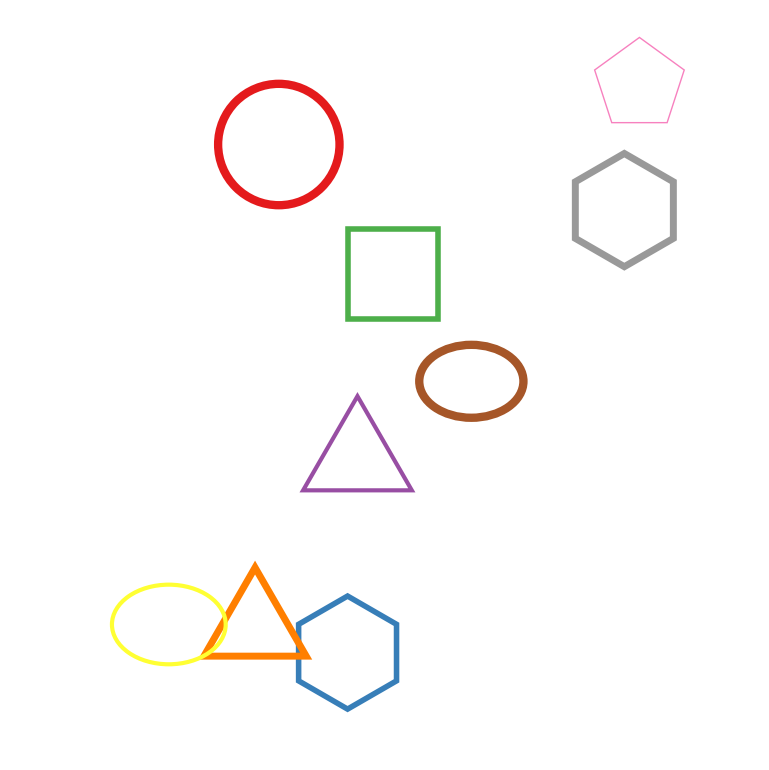[{"shape": "circle", "thickness": 3, "radius": 0.39, "center": [0.362, 0.812]}, {"shape": "hexagon", "thickness": 2, "radius": 0.37, "center": [0.451, 0.152]}, {"shape": "square", "thickness": 2, "radius": 0.29, "center": [0.511, 0.645]}, {"shape": "triangle", "thickness": 1.5, "radius": 0.41, "center": [0.464, 0.404]}, {"shape": "triangle", "thickness": 2.5, "radius": 0.38, "center": [0.331, 0.186]}, {"shape": "oval", "thickness": 1.5, "radius": 0.37, "center": [0.219, 0.189]}, {"shape": "oval", "thickness": 3, "radius": 0.34, "center": [0.612, 0.505]}, {"shape": "pentagon", "thickness": 0.5, "radius": 0.31, "center": [0.83, 0.89]}, {"shape": "hexagon", "thickness": 2.5, "radius": 0.37, "center": [0.811, 0.727]}]